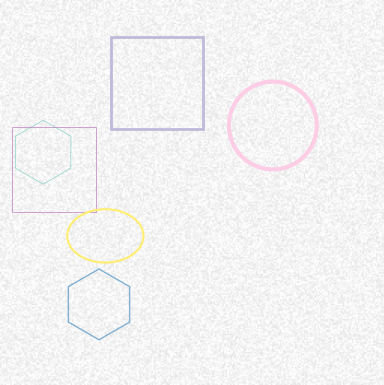[{"shape": "hexagon", "thickness": 0.5, "radius": 0.41, "center": [0.112, 0.605]}, {"shape": "square", "thickness": 2, "radius": 0.6, "center": [0.408, 0.783]}, {"shape": "hexagon", "thickness": 1, "radius": 0.46, "center": [0.257, 0.209]}, {"shape": "circle", "thickness": 3, "radius": 0.57, "center": [0.709, 0.674]}, {"shape": "square", "thickness": 0.5, "radius": 0.55, "center": [0.14, 0.56]}, {"shape": "oval", "thickness": 1.5, "radius": 0.5, "center": [0.274, 0.387]}]